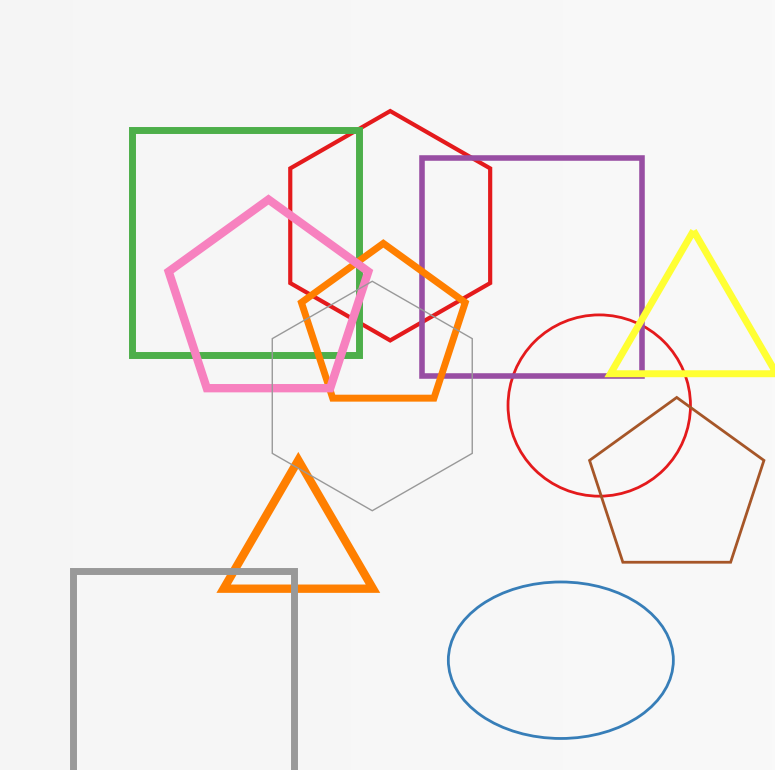[{"shape": "circle", "thickness": 1, "radius": 0.59, "center": [0.773, 0.473]}, {"shape": "hexagon", "thickness": 1.5, "radius": 0.74, "center": [0.504, 0.707]}, {"shape": "oval", "thickness": 1, "radius": 0.73, "center": [0.724, 0.143]}, {"shape": "square", "thickness": 2.5, "radius": 0.73, "center": [0.317, 0.685]}, {"shape": "square", "thickness": 2, "radius": 0.71, "center": [0.686, 0.653]}, {"shape": "pentagon", "thickness": 2.5, "radius": 0.56, "center": [0.495, 0.573]}, {"shape": "triangle", "thickness": 3, "radius": 0.56, "center": [0.385, 0.291]}, {"shape": "triangle", "thickness": 2.5, "radius": 0.62, "center": [0.895, 0.577]}, {"shape": "pentagon", "thickness": 1, "radius": 0.59, "center": [0.873, 0.366]}, {"shape": "pentagon", "thickness": 3, "radius": 0.68, "center": [0.346, 0.605]}, {"shape": "square", "thickness": 2.5, "radius": 0.71, "center": [0.237, 0.117]}, {"shape": "hexagon", "thickness": 0.5, "radius": 0.74, "center": [0.48, 0.486]}]